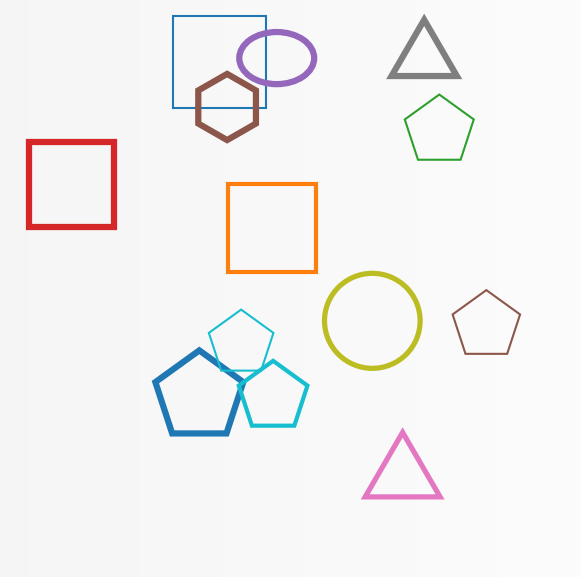[{"shape": "square", "thickness": 1, "radius": 0.4, "center": [0.377, 0.892]}, {"shape": "pentagon", "thickness": 3, "radius": 0.4, "center": [0.343, 0.313]}, {"shape": "square", "thickness": 2, "radius": 0.38, "center": [0.468, 0.605]}, {"shape": "pentagon", "thickness": 1, "radius": 0.31, "center": [0.756, 0.773]}, {"shape": "square", "thickness": 3, "radius": 0.36, "center": [0.123, 0.68]}, {"shape": "oval", "thickness": 3, "radius": 0.32, "center": [0.476, 0.899]}, {"shape": "pentagon", "thickness": 1, "radius": 0.31, "center": [0.837, 0.436]}, {"shape": "hexagon", "thickness": 3, "radius": 0.29, "center": [0.391, 0.814]}, {"shape": "triangle", "thickness": 2.5, "radius": 0.37, "center": [0.693, 0.176]}, {"shape": "triangle", "thickness": 3, "radius": 0.32, "center": [0.73, 0.9]}, {"shape": "circle", "thickness": 2.5, "radius": 0.41, "center": [0.641, 0.444]}, {"shape": "pentagon", "thickness": 2, "radius": 0.31, "center": [0.47, 0.312]}, {"shape": "pentagon", "thickness": 1, "radius": 0.29, "center": [0.415, 0.405]}]